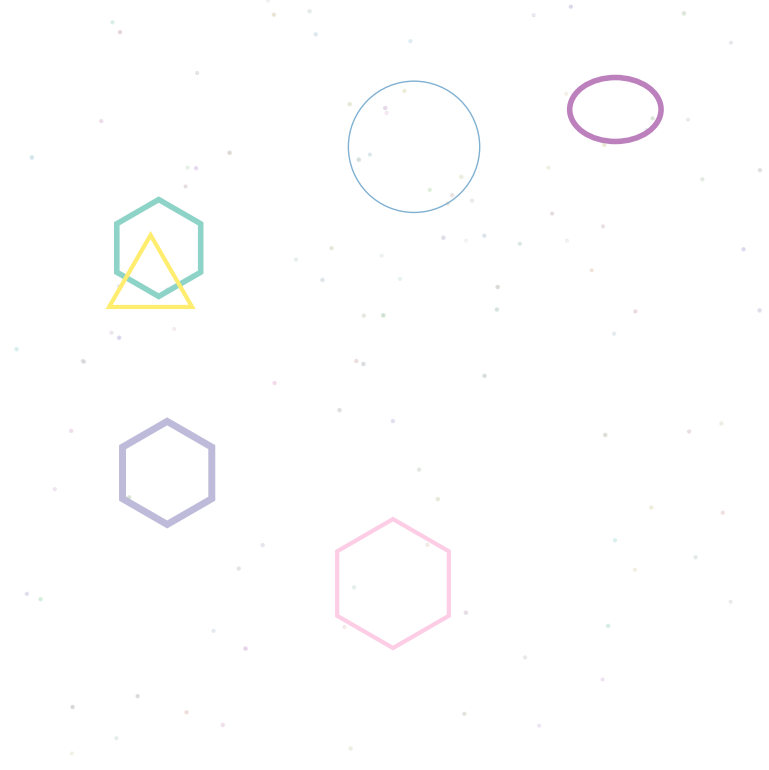[{"shape": "hexagon", "thickness": 2, "radius": 0.31, "center": [0.206, 0.678]}, {"shape": "hexagon", "thickness": 2.5, "radius": 0.33, "center": [0.217, 0.386]}, {"shape": "circle", "thickness": 0.5, "radius": 0.43, "center": [0.538, 0.809]}, {"shape": "hexagon", "thickness": 1.5, "radius": 0.42, "center": [0.51, 0.242]}, {"shape": "oval", "thickness": 2, "radius": 0.3, "center": [0.799, 0.858]}, {"shape": "triangle", "thickness": 1.5, "radius": 0.31, "center": [0.196, 0.632]}]